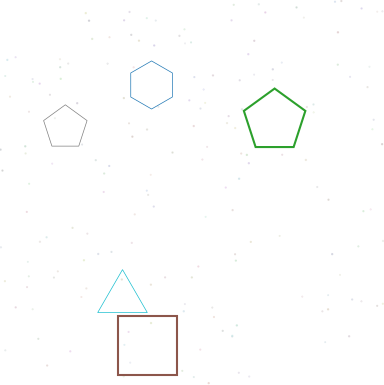[{"shape": "hexagon", "thickness": 0.5, "radius": 0.31, "center": [0.394, 0.779]}, {"shape": "pentagon", "thickness": 1.5, "radius": 0.42, "center": [0.713, 0.686]}, {"shape": "square", "thickness": 1.5, "radius": 0.38, "center": [0.384, 0.102]}, {"shape": "pentagon", "thickness": 0.5, "radius": 0.3, "center": [0.17, 0.668]}, {"shape": "triangle", "thickness": 0.5, "radius": 0.37, "center": [0.318, 0.225]}]